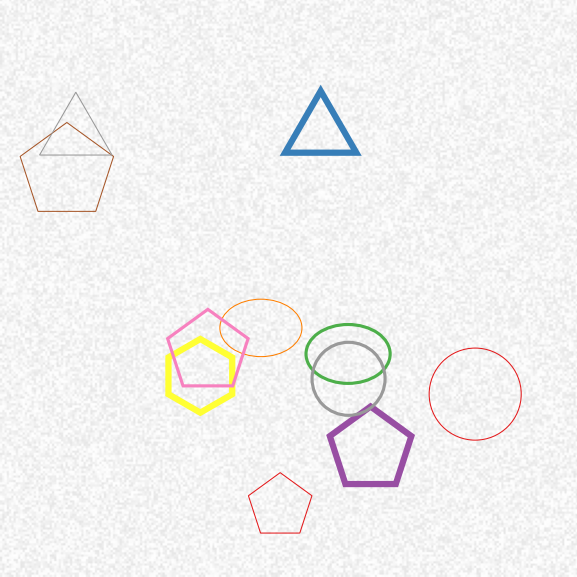[{"shape": "circle", "thickness": 0.5, "radius": 0.4, "center": [0.823, 0.317]}, {"shape": "pentagon", "thickness": 0.5, "radius": 0.29, "center": [0.485, 0.123]}, {"shape": "triangle", "thickness": 3, "radius": 0.36, "center": [0.555, 0.77]}, {"shape": "oval", "thickness": 1.5, "radius": 0.36, "center": [0.603, 0.386]}, {"shape": "pentagon", "thickness": 3, "radius": 0.37, "center": [0.642, 0.221]}, {"shape": "oval", "thickness": 0.5, "radius": 0.36, "center": [0.452, 0.431]}, {"shape": "hexagon", "thickness": 3, "radius": 0.32, "center": [0.347, 0.348]}, {"shape": "pentagon", "thickness": 0.5, "radius": 0.43, "center": [0.116, 0.702]}, {"shape": "pentagon", "thickness": 1.5, "radius": 0.37, "center": [0.36, 0.39]}, {"shape": "circle", "thickness": 1.5, "radius": 0.32, "center": [0.604, 0.343]}, {"shape": "triangle", "thickness": 0.5, "radius": 0.36, "center": [0.131, 0.767]}]